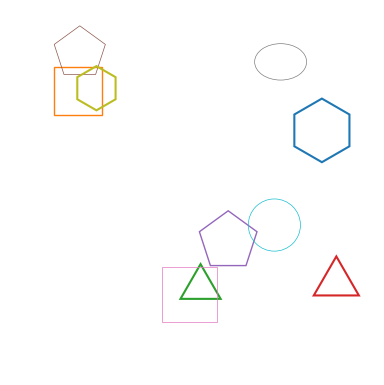[{"shape": "hexagon", "thickness": 1.5, "radius": 0.41, "center": [0.836, 0.661]}, {"shape": "square", "thickness": 1, "radius": 0.31, "center": [0.202, 0.764]}, {"shape": "triangle", "thickness": 1.5, "radius": 0.3, "center": [0.521, 0.254]}, {"shape": "triangle", "thickness": 1.5, "radius": 0.34, "center": [0.874, 0.266]}, {"shape": "pentagon", "thickness": 1, "radius": 0.39, "center": [0.593, 0.374]}, {"shape": "pentagon", "thickness": 0.5, "radius": 0.35, "center": [0.207, 0.863]}, {"shape": "square", "thickness": 0.5, "radius": 0.36, "center": [0.492, 0.235]}, {"shape": "oval", "thickness": 0.5, "radius": 0.34, "center": [0.729, 0.839]}, {"shape": "hexagon", "thickness": 1.5, "radius": 0.29, "center": [0.25, 0.771]}, {"shape": "circle", "thickness": 0.5, "radius": 0.34, "center": [0.713, 0.415]}]